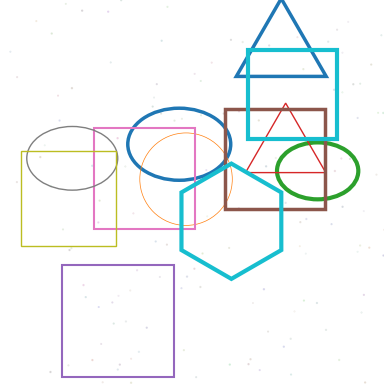[{"shape": "triangle", "thickness": 2.5, "radius": 0.67, "center": [0.731, 0.869]}, {"shape": "oval", "thickness": 2.5, "radius": 0.67, "center": [0.466, 0.625]}, {"shape": "circle", "thickness": 0.5, "radius": 0.6, "center": [0.483, 0.535]}, {"shape": "oval", "thickness": 3, "radius": 0.53, "center": [0.825, 0.556]}, {"shape": "triangle", "thickness": 1, "radius": 0.6, "center": [0.742, 0.612]}, {"shape": "square", "thickness": 1.5, "radius": 0.73, "center": [0.306, 0.166]}, {"shape": "square", "thickness": 2.5, "radius": 0.65, "center": [0.715, 0.586]}, {"shape": "square", "thickness": 1.5, "radius": 0.65, "center": [0.375, 0.536]}, {"shape": "oval", "thickness": 1, "radius": 0.59, "center": [0.188, 0.589]}, {"shape": "square", "thickness": 1, "radius": 0.62, "center": [0.178, 0.484]}, {"shape": "hexagon", "thickness": 3, "radius": 0.75, "center": [0.601, 0.425]}, {"shape": "square", "thickness": 3, "radius": 0.58, "center": [0.759, 0.754]}]